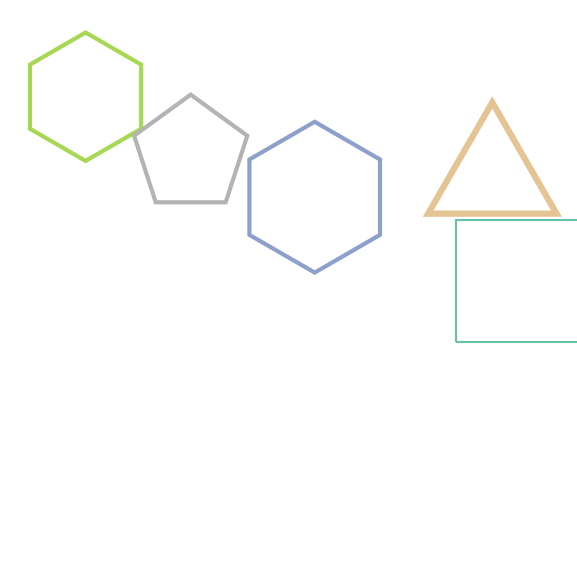[{"shape": "square", "thickness": 1, "radius": 0.53, "center": [0.896, 0.513]}, {"shape": "hexagon", "thickness": 2, "radius": 0.65, "center": [0.545, 0.658]}, {"shape": "hexagon", "thickness": 2, "radius": 0.56, "center": [0.148, 0.832]}, {"shape": "triangle", "thickness": 3, "radius": 0.64, "center": [0.852, 0.693]}, {"shape": "pentagon", "thickness": 2, "radius": 0.52, "center": [0.33, 0.732]}]